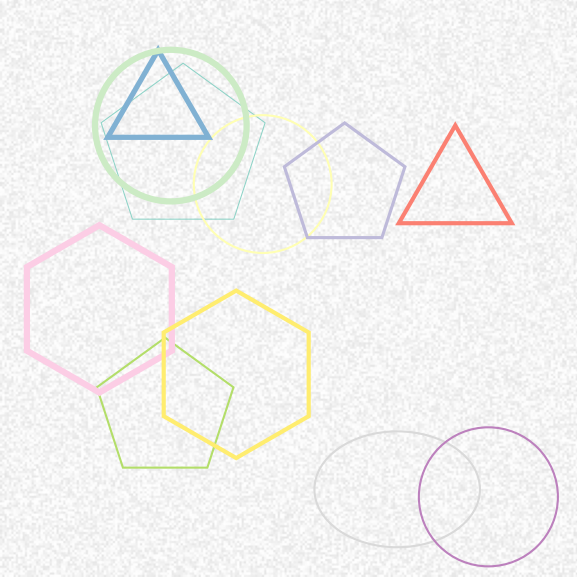[{"shape": "pentagon", "thickness": 0.5, "radius": 0.75, "center": [0.317, 0.74]}, {"shape": "circle", "thickness": 1, "radius": 0.6, "center": [0.455, 0.68]}, {"shape": "pentagon", "thickness": 1.5, "radius": 0.55, "center": [0.597, 0.676]}, {"shape": "triangle", "thickness": 2, "radius": 0.56, "center": [0.788, 0.669]}, {"shape": "triangle", "thickness": 2.5, "radius": 0.5, "center": [0.274, 0.812]}, {"shape": "pentagon", "thickness": 1, "radius": 0.62, "center": [0.286, 0.29]}, {"shape": "hexagon", "thickness": 3, "radius": 0.72, "center": [0.172, 0.464]}, {"shape": "oval", "thickness": 1, "radius": 0.72, "center": [0.688, 0.152]}, {"shape": "circle", "thickness": 1, "radius": 0.6, "center": [0.846, 0.139]}, {"shape": "circle", "thickness": 3, "radius": 0.66, "center": [0.296, 0.782]}, {"shape": "hexagon", "thickness": 2, "radius": 0.72, "center": [0.409, 0.351]}]